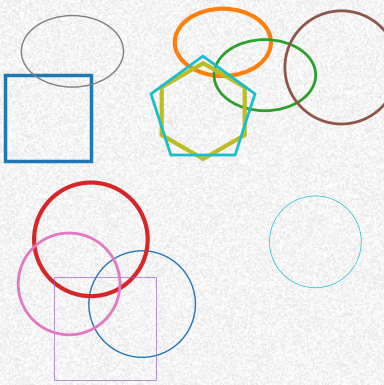[{"shape": "square", "thickness": 2.5, "radius": 0.56, "center": [0.125, 0.694]}, {"shape": "circle", "thickness": 1, "radius": 0.69, "center": [0.369, 0.21]}, {"shape": "oval", "thickness": 3, "radius": 0.62, "center": [0.579, 0.89]}, {"shape": "oval", "thickness": 2, "radius": 0.66, "center": [0.688, 0.805]}, {"shape": "circle", "thickness": 3, "radius": 0.74, "center": [0.236, 0.378]}, {"shape": "square", "thickness": 0.5, "radius": 0.66, "center": [0.273, 0.147]}, {"shape": "circle", "thickness": 2, "radius": 0.73, "center": [0.887, 0.825]}, {"shape": "circle", "thickness": 2, "radius": 0.66, "center": [0.179, 0.263]}, {"shape": "oval", "thickness": 1, "radius": 0.66, "center": [0.188, 0.867]}, {"shape": "hexagon", "thickness": 3, "radius": 0.62, "center": [0.528, 0.712]}, {"shape": "circle", "thickness": 0.5, "radius": 0.6, "center": [0.819, 0.372]}, {"shape": "pentagon", "thickness": 2, "radius": 0.71, "center": [0.527, 0.712]}]